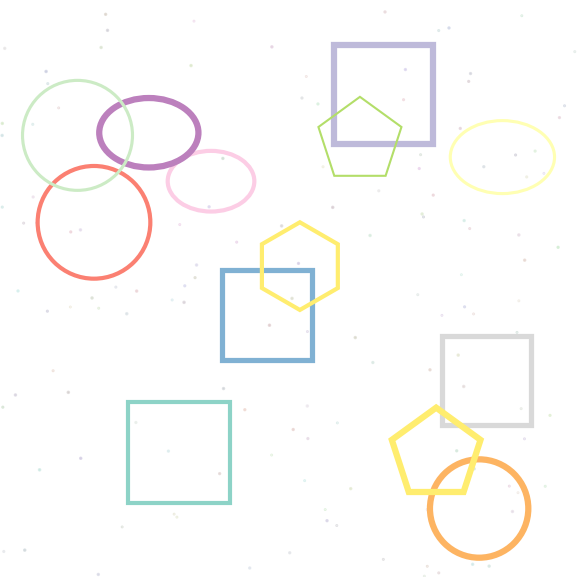[{"shape": "square", "thickness": 2, "radius": 0.44, "center": [0.31, 0.216]}, {"shape": "oval", "thickness": 1.5, "radius": 0.45, "center": [0.87, 0.727]}, {"shape": "square", "thickness": 3, "radius": 0.43, "center": [0.664, 0.836]}, {"shape": "circle", "thickness": 2, "radius": 0.49, "center": [0.163, 0.614]}, {"shape": "square", "thickness": 2.5, "radius": 0.39, "center": [0.463, 0.454]}, {"shape": "circle", "thickness": 3, "radius": 0.43, "center": [0.83, 0.119]}, {"shape": "pentagon", "thickness": 1, "radius": 0.38, "center": [0.623, 0.756]}, {"shape": "oval", "thickness": 2, "radius": 0.38, "center": [0.365, 0.685]}, {"shape": "square", "thickness": 2.5, "radius": 0.38, "center": [0.843, 0.341]}, {"shape": "oval", "thickness": 3, "radius": 0.43, "center": [0.258, 0.769]}, {"shape": "circle", "thickness": 1.5, "radius": 0.48, "center": [0.134, 0.765]}, {"shape": "hexagon", "thickness": 2, "radius": 0.38, "center": [0.519, 0.538]}, {"shape": "pentagon", "thickness": 3, "radius": 0.4, "center": [0.755, 0.213]}]